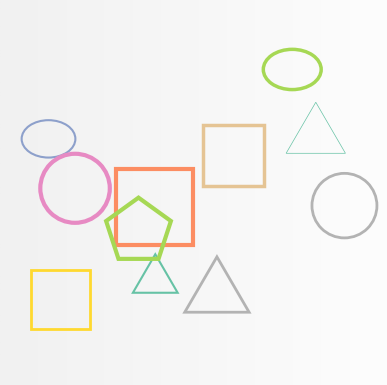[{"shape": "triangle", "thickness": 1.5, "radius": 0.33, "center": [0.401, 0.273]}, {"shape": "triangle", "thickness": 0.5, "radius": 0.44, "center": [0.815, 0.646]}, {"shape": "square", "thickness": 3, "radius": 0.5, "center": [0.398, 0.462]}, {"shape": "oval", "thickness": 1.5, "radius": 0.35, "center": [0.125, 0.639]}, {"shape": "circle", "thickness": 3, "radius": 0.45, "center": [0.194, 0.511]}, {"shape": "pentagon", "thickness": 3, "radius": 0.44, "center": [0.357, 0.399]}, {"shape": "oval", "thickness": 2.5, "radius": 0.37, "center": [0.754, 0.82]}, {"shape": "square", "thickness": 2, "radius": 0.38, "center": [0.157, 0.223]}, {"shape": "square", "thickness": 2.5, "radius": 0.4, "center": [0.602, 0.595]}, {"shape": "triangle", "thickness": 2, "radius": 0.48, "center": [0.56, 0.237]}, {"shape": "circle", "thickness": 2, "radius": 0.42, "center": [0.889, 0.466]}]